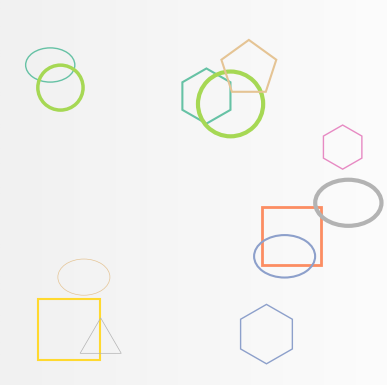[{"shape": "oval", "thickness": 1, "radius": 0.32, "center": [0.13, 0.831]}, {"shape": "hexagon", "thickness": 1.5, "radius": 0.36, "center": [0.533, 0.751]}, {"shape": "square", "thickness": 2, "radius": 0.38, "center": [0.753, 0.386]}, {"shape": "hexagon", "thickness": 1, "radius": 0.39, "center": [0.688, 0.132]}, {"shape": "oval", "thickness": 1.5, "radius": 0.39, "center": [0.734, 0.334]}, {"shape": "hexagon", "thickness": 1, "radius": 0.29, "center": [0.884, 0.618]}, {"shape": "circle", "thickness": 3, "radius": 0.42, "center": [0.595, 0.73]}, {"shape": "circle", "thickness": 2.5, "radius": 0.29, "center": [0.156, 0.772]}, {"shape": "square", "thickness": 1.5, "radius": 0.4, "center": [0.178, 0.145]}, {"shape": "oval", "thickness": 0.5, "radius": 0.34, "center": [0.216, 0.28]}, {"shape": "pentagon", "thickness": 1.5, "radius": 0.37, "center": [0.642, 0.822]}, {"shape": "triangle", "thickness": 0.5, "radius": 0.31, "center": [0.26, 0.113]}, {"shape": "oval", "thickness": 3, "radius": 0.43, "center": [0.899, 0.473]}]